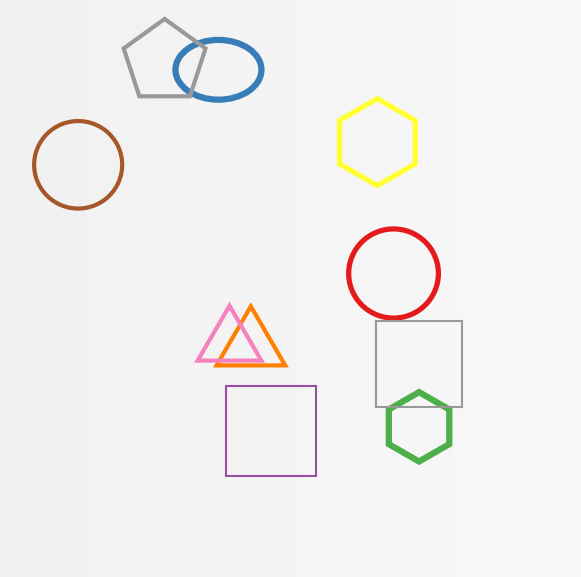[{"shape": "circle", "thickness": 2.5, "radius": 0.39, "center": [0.677, 0.526]}, {"shape": "oval", "thickness": 3, "radius": 0.37, "center": [0.376, 0.878]}, {"shape": "hexagon", "thickness": 3, "radius": 0.3, "center": [0.721, 0.26]}, {"shape": "square", "thickness": 1, "radius": 0.39, "center": [0.466, 0.253]}, {"shape": "triangle", "thickness": 2, "radius": 0.34, "center": [0.432, 0.4]}, {"shape": "hexagon", "thickness": 2.5, "radius": 0.38, "center": [0.649, 0.753]}, {"shape": "circle", "thickness": 2, "radius": 0.38, "center": [0.134, 0.714]}, {"shape": "triangle", "thickness": 2, "radius": 0.32, "center": [0.395, 0.406]}, {"shape": "square", "thickness": 1, "radius": 0.37, "center": [0.721, 0.369]}, {"shape": "pentagon", "thickness": 2, "radius": 0.37, "center": [0.283, 0.892]}]